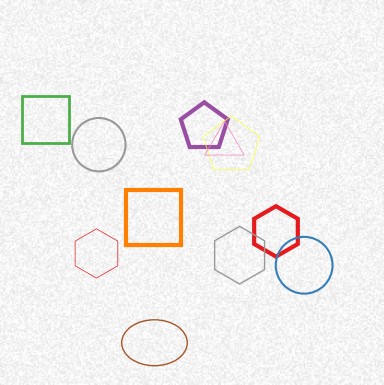[{"shape": "hexagon", "thickness": 3, "radius": 0.33, "center": [0.717, 0.399]}, {"shape": "hexagon", "thickness": 0.5, "radius": 0.32, "center": [0.251, 0.342]}, {"shape": "circle", "thickness": 1.5, "radius": 0.37, "center": [0.79, 0.311]}, {"shape": "square", "thickness": 2, "radius": 0.31, "center": [0.119, 0.689]}, {"shape": "pentagon", "thickness": 3, "radius": 0.32, "center": [0.531, 0.67]}, {"shape": "square", "thickness": 3, "radius": 0.36, "center": [0.399, 0.435]}, {"shape": "pentagon", "thickness": 0.5, "radius": 0.39, "center": [0.601, 0.621]}, {"shape": "oval", "thickness": 1, "radius": 0.43, "center": [0.401, 0.11]}, {"shape": "triangle", "thickness": 0.5, "radius": 0.3, "center": [0.583, 0.627]}, {"shape": "hexagon", "thickness": 1, "radius": 0.37, "center": [0.622, 0.337]}, {"shape": "circle", "thickness": 1.5, "radius": 0.35, "center": [0.257, 0.624]}]